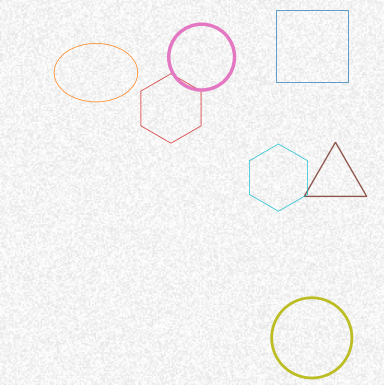[{"shape": "square", "thickness": 0.5, "radius": 0.47, "center": [0.809, 0.879]}, {"shape": "oval", "thickness": 0.5, "radius": 0.54, "center": [0.249, 0.811]}, {"shape": "hexagon", "thickness": 0.5, "radius": 0.45, "center": [0.444, 0.718]}, {"shape": "triangle", "thickness": 1, "radius": 0.47, "center": [0.871, 0.537]}, {"shape": "circle", "thickness": 2.5, "radius": 0.43, "center": [0.524, 0.852]}, {"shape": "circle", "thickness": 2, "radius": 0.52, "center": [0.81, 0.122]}, {"shape": "hexagon", "thickness": 0.5, "radius": 0.44, "center": [0.723, 0.539]}]